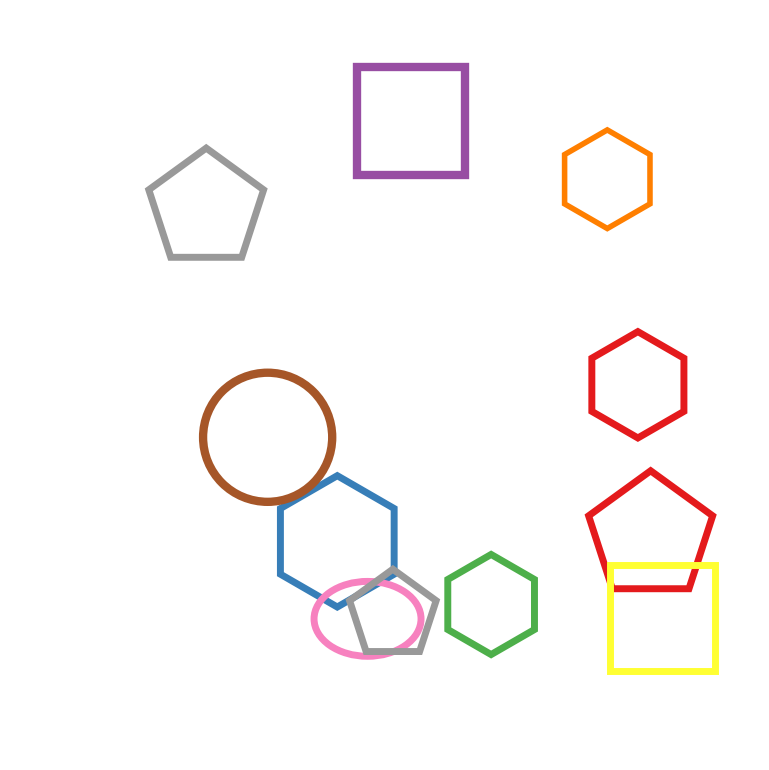[{"shape": "hexagon", "thickness": 2.5, "radius": 0.35, "center": [0.828, 0.5]}, {"shape": "pentagon", "thickness": 2.5, "radius": 0.42, "center": [0.845, 0.304]}, {"shape": "hexagon", "thickness": 2.5, "radius": 0.43, "center": [0.438, 0.297]}, {"shape": "hexagon", "thickness": 2.5, "radius": 0.32, "center": [0.638, 0.215]}, {"shape": "square", "thickness": 3, "radius": 0.35, "center": [0.534, 0.843]}, {"shape": "hexagon", "thickness": 2, "radius": 0.32, "center": [0.789, 0.767]}, {"shape": "square", "thickness": 2.5, "radius": 0.34, "center": [0.86, 0.197]}, {"shape": "circle", "thickness": 3, "radius": 0.42, "center": [0.348, 0.432]}, {"shape": "oval", "thickness": 2.5, "radius": 0.35, "center": [0.477, 0.196]}, {"shape": "pentagon", "thickness": 2.5, "radius": 0.3, "center": [0.51, 0.202]}, {"shape": "pentagon", "thickness": 2.5, "radius": 0.39, "center": [0.268, 0.729]}]